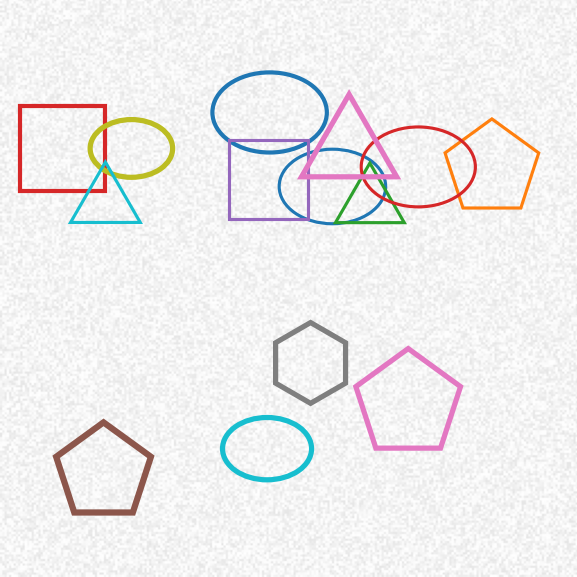[{"shape": "oval", "thickness": 1.5, "radius": 0.46, "center": [0.576, 0.676]}, {"shape": "oval", "thickness": 2, "radius": 0.5, "center": [0.467, 0.804]}, {"shape": "pentagon", "thickness": 1.5, "radius": 0.43, "center": [0.852, 0.708]}, {"shape": "triangle", "thickness": 1.5, "radius": 0.34, "center": [0.64, 0.648]}, {"shape": "square", "thickness": 2, "radius": 0.37, "center": [0.109, 0.742]}, {"shape": "oval", "thickness": 1.5, "radius": 0.49, "center": [0.724, 0.71]}, {"shape": "square", "thickness": 1.5, "radius": 0.34, "center": [0.465, 0.689]}, {"shape": "pentagon", "thickness": 3, "radius": 0.43, "center": [0.179, 0.181]}, {"shape": "triangle", "thickness": 2.5, "radius": 0.48, "center": [0.604, 0.741]}, {"shape": "pentagon", "thickness": 2.5, "radius": 0.48, "center": [0.707, 0.3]}, {"shape": "hexagon", "thickness": 2.5, "radius": 0.35, "center": [0.538, 0.371]}, {"shape": "oval", "thickness": 2.5, "radius": 0.36, "center": [0.227, 0.742]}, {"shape": "oval", "thickness": 2.5, "radius": 0.39, "center": [0.462, 0.222]}, {"shape": "triangle", "thickness": 1.5, "radius": 0.35, "center": [0.183, 0.649]}]